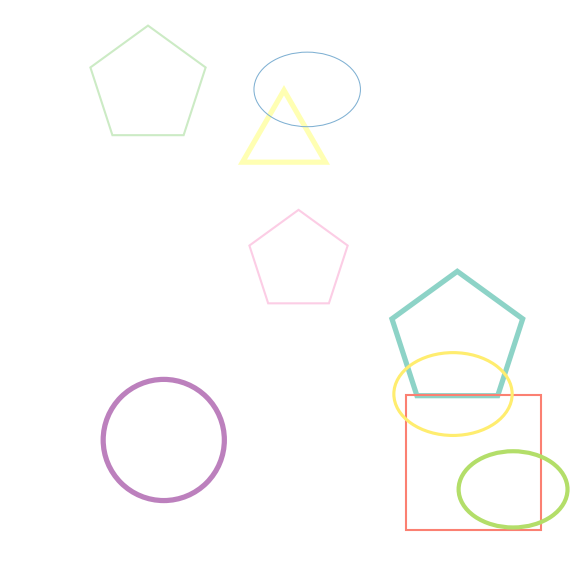[{"shape": "pentagon", "thickness": 2.5, "radius": 0.6, "center": [0.792, 0.41]}, {"shape": "triangle", "thickness": 2.5, "radius": 0.42, "center": [0.492, 0.76]}, {"shape": "square", "thickness": 1, "radius": 0.59, "center": [0.82, 0.198]}, {"shape": "oval", "thickness": 0.5, "radius": 0.46, "center": [0.532, 0.844]}, {"shape": "oval", "thickness": 2, "radius": 0.47, "center": [0.888, 0.152]}, {"shape": "pentagon", "thickness": 1, "radius": 0.45, "center": [0.517, 0.546]}, {"shape": "circle", "thickness": 2.5, "radius": 0.52, "center": [0.284, 0.237]}, {"shape": "pentagon", "thickness": 1, "radius": 0.52, "center": [0.256, 0.85]}, {"shape": "oval", "thickness": 1.5, "radius": 0.51, "center": [0.784, 0.317]}]